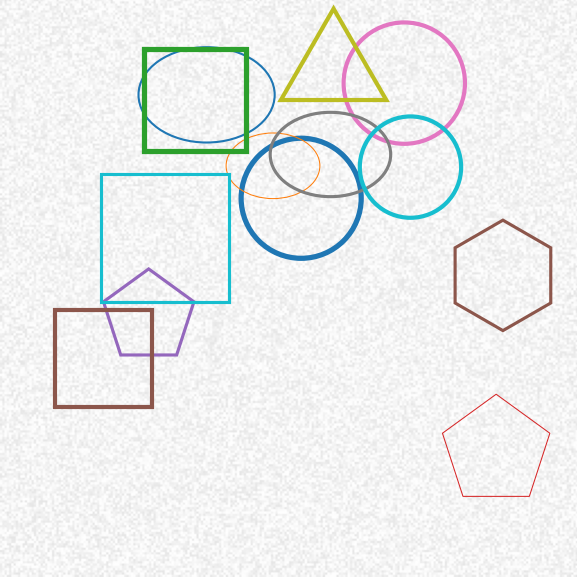[{"shape": "oval", "thickness": 1, "radius": 0.59, "center": [0.358, 0.835]}, {"shape": "circle", "thickness": 2.5, "radius": 0.52, "center": [0.522, 0.656]}, {"shape": "oval", "thickness": 0.5, "radius": 0.41, "center": [0.473, 0.712]}, {"shape": "square", "thickness": 2.5, "radius": 0.44, "center": [0.337, 0.826]}, {"shape": "pentagon", "thickness": 0.5, "radius": 0.49, "center": [0.859, 0.219]}, {"shape": "pentagon", "thickness": 1.5, "radius": 0.41, "center": [0.257, 0.451]}, {"shape": "square", "thickness": 2, "radius": 0.42, "center": [0.179, 0.379]}, {"shape": "hexagon", "thickness": 1.5, "radius": 0.48, "center": [0.871, 0.522]}, {"shape": "circle", "thickness": 2, "radius": 0.53, "center": [0.7, 0.855]}, {"shape": "oval", "thickness": 1.5, "radius": 0.52, "center": [0.572, 0.732]}, {"shape": "triangle", "thickness": 2, "radius": 0.53, "center": [0.578, 0.879]}, {"shape": "circle", "thickness": 2, "radius": 0.44, "center": [0.711, 0.71]}, {"shape": "square", "thickness": 1.5, "radius": 0.56, "center": [0.285, 0.588]}]